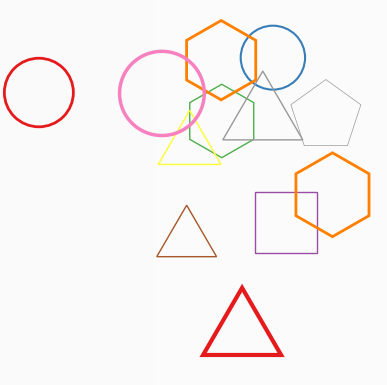[{"shape": "circle", "thickness": 2, "radius": 0.45, "center": [0.1, 0.76]}, {"shape": "triangle", "thickness": 3, "radius": 0.58, "center": [0.625, 0.136]}, {"shape": "circle", "thickness": 1.5, "radius": 0.42, "center": [0.704, 0.85]}, {"shape": "hexagon", "thickness": 1, "radius": 0.48, "center": [0.572, 0.686]}, {"shape": "square", "thickness": 1, "radius": 0.4, "center": [0.738, 0.422]}, {"shape": "hexagon", "thickness": 2, "radius": 0.54, "center": [0.858, 0.494]}, {"shape": "hexagon", "thickness": 2, "radius": 0.52, "center": [0.571, 0.844]}, {"shape": "triangle", "thickness": 1, "radius": 0.47, "center": [0.489, 0.62]}, {"shape": "triangle", "thickness": 1, "radius": 0.45, "center": [0.482, 0.378]}, {"shape": "circle", "thickness": 2.5, "radius": 0.55, "center": [0.418, 0.757]}, {"shape": "triangle", "thickness": 1, "radius": 0.6, "center": [0.678, 0.696]}, {"shape": "pentagon", "thickness": 0.5, "radius": 0.47, "center": [0.841, 0.699]}]